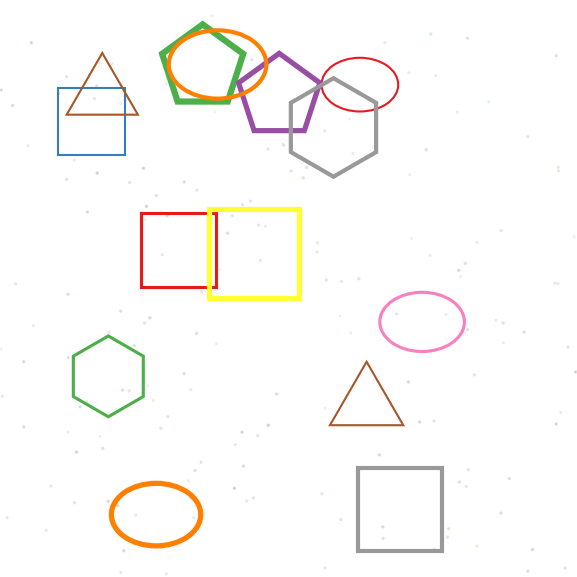[{"shape": "oval", "thickness": 1, "radius": 0.33, "center": [0.623, 0.853]}, {"shape": "square", "thickness": 1.5, "radius": 0.32, "center": [0.309, 0.566]}, {"shape": "square", "thickness": 1, "radius": 0.29, "center": [0.159, 0.789]}, {"shape": "pentagon", "thickness": 3, "radius": 0.37, "center": [0.351, 0.883]}, {"shape": "hexagon", "thickness": 1.5, "radius": 0.35, "center": [0.188, 0.347]}, {"shape": "pentagon", "thickness": 2.5, "radius": 0.37, "center": [0.483, 0.833]}, {"shape": "oval", "thickness": 2, "radius": 0.42, "center": [0.377, 0.887]}, {"shape": "oval", "thickness": 2.5, "radius": 0.39, "center": [0.27, 0.108]}, {"shape": "square", "thickness": 2.5, "radius": 0.39, "center": [0.44, 0.561]}, {"shape": "triangle", "thickness": 1, "radius": 0.36, "center": [0.177, 0.836]}, {"shape": "triangle", "thickness": 1, "radius": 0.37, "center": [0.635, 0.299]}, {"shape": "oval", "thickness": 1.5, "radius": 0.37, "center": [0.731, 0.442]}, {"shape": "hexagon", "thickness": 2, "radius": 0.43, "center": [0.577, 0.778]}, {"shape": "square", "thickness": 2, "radius": 0.36, "center": [0.693, 0.117]}]